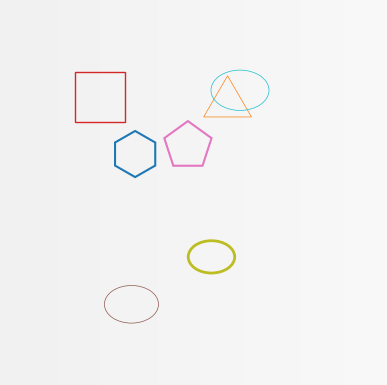[{"shape": "hexagon", "thickness": 1.5, "radius": 0.3, "center": [0.349, 0.6]}, {"shape": "triangle", "thickness": 0.5, "radius": 0.36, "center": [0.587, 0.732]}, {"shape": "square", "thickness": 1, "radius": 0.32, "center": [0.257, 0.748]}, {"shape": "oval", "thickness": 0.5, "radius": 0.35, "center": [0.339, 0.21]}, {"shape": "pentagon", "thickness": 1.5, "radius": 0.32, "center": [0.485, 0.621]}, {"shape": "oval", "thickness": 2, "radius": 0.3, "center": [0.546, 0.333]}, {"shape": "oval", "thickness": 0.5, "radius": 0.37, "center": [0.619, 0.766]}]